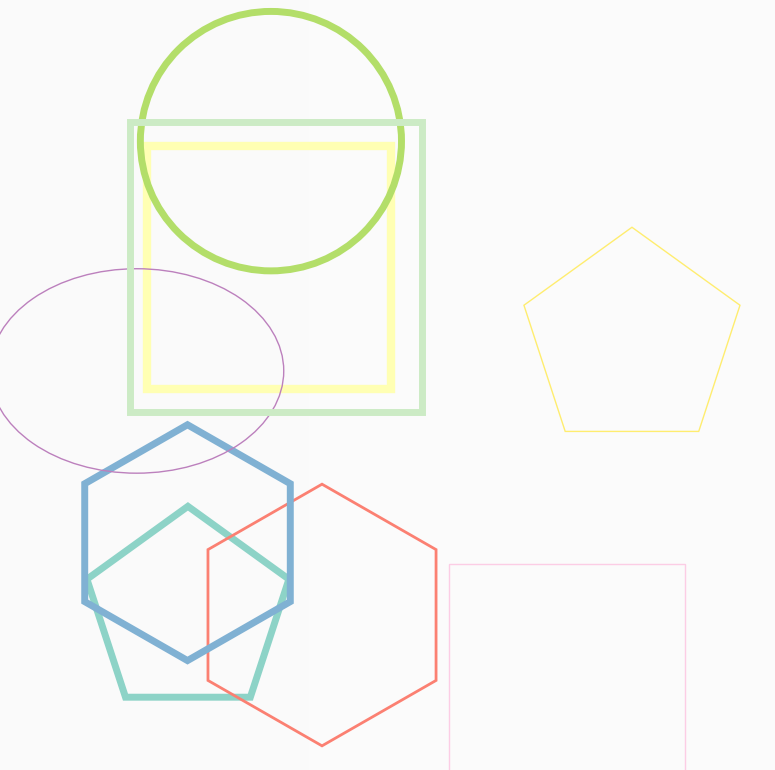[{"shape": "pentagon", "thickness": 2.5, "radius": 0.69, "center": [0.242, 0.205]}, {"shape": "square", "thickness": 3, "radius": 0.79, "center": [0.347, 0.652]}, {"shape": "hexagon", "thickness": 1, "radius": 0.85, "center": [0.416, 0.201]}, {"shape": "hexagon", "thickness": 2.5, "radius": 0.77, "center": [0.242, 0.295]}, {"shape": "circle", "thickness": 2.5, "radius": 0.84, "center": [0.35, 0.817]}, {"shape": "square", "thickness": 0.5, "radius": 0.76, "center": [0.732, 0.115]}, {"shape": "oval", "thickness": 0.5, "radius": 0.95, "center": [0.176, 0.518]}, {"shape": "square", "thickness": 2.5, "radius": 0.94, "center": [0.356, 0.653]}, {"shape": "pentagon", "thickness": 0.5, "radius": 0.73, "center": [0.815, 0.558]}]